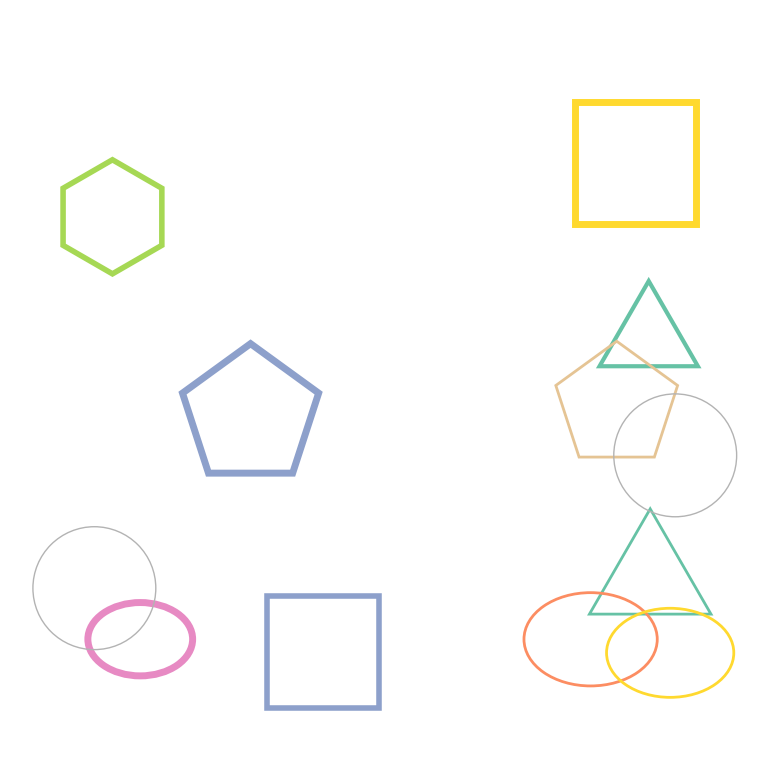[{"shape": "triangle", "thickness": 1.5, "radius": 0.37, "center": [0.842, 0.561]}, {"shape": "triangle", "thickness": 1, "radius": 0.46, "center": [0.844, 0.248]}, {"shape": "oval", "thickness": 1, "radius": 0.43, "center": [0.767, 0.17]}, {"shape": "square", "thickness": 2, "radius": 0.36, "center": [0.419, 0.153]}, {"shape": "pentagon", "thickness": 2.5, "radius": 0.46, "center": [0.325, 0.461]}, {"shape": "oval", "thickness": 2.5, "radius": 0.34, "center": [0.182, 0.17]}, {"shape": "hexagon", "thickness": 2, "radius": 0.37, "center": [0.146, 0.718]}, {"shape": "square", "thickness": 2.5, "radius": 0.39, "center": [0.826, 0.788]}, {"shape": "oval", "thickness": 1, "radius": 0.41, "center": [0.87, 0.152]}, {"shape": "pentagon", "thickness": 1, "radius": 0.42, "center": [0.801, 0.474]}, {"shape": "circle", "thickness": 0.5, "radius": 0.4, "center": [0.123, 0.236]}, {"shape": "circle", "thickness": 0.5, "radius": 0.4, "center": [0.877, 0.409]}]